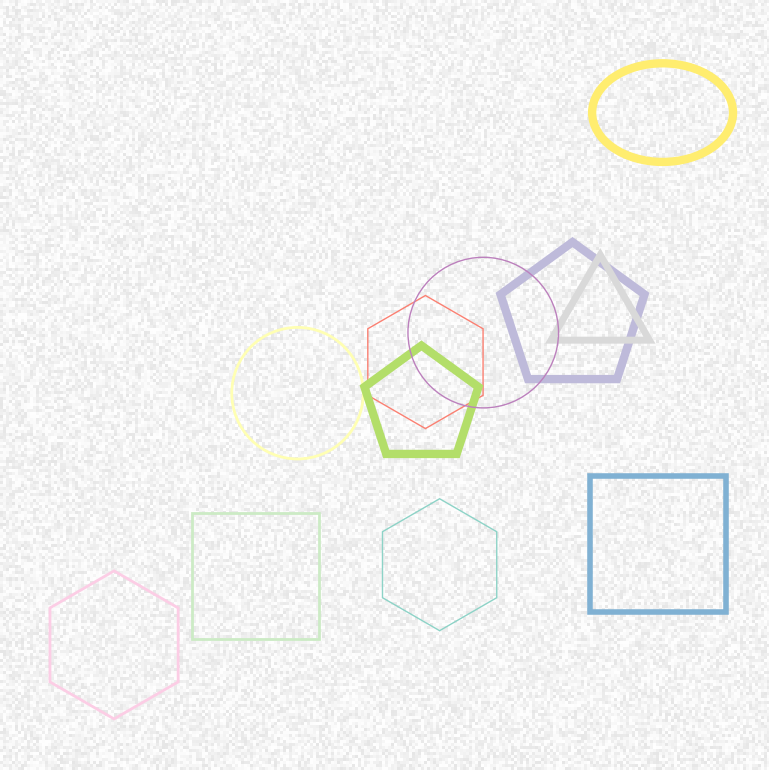[{"shape": "hexagon", "thickness": 0.5, "radius": 0.43, "center": [0.571, 0.267]}, {"shape": "circle", "thickness": 1, "radius": 0.43, "center": [0.386, 0.489]}, {"shape": "pentagon", "thickness": 3, "radius": 0.49, "center": [0.744, 0.587]}, {"shape": "hexagon", "thickness": 0.5, "radius": 0.43, "center": [0.553, 0.53]}, {"shape": "square", "thickness": 2, "radius": 0.44, "center": [0.854, 0.293]}, {"shape": "pentagon", "thickness": 3, "radius": 0.39, "center": [0.547, 0.473]}, {"shape": "hexagon", "thickness": 1, "radius": 0.48, "center": [0.148, 0.162]}, {"shape": "triangle", "thickness": 2.5, "radius": 0.37, "center": [0.78, 0.595]}, {"shape": "circle", "thickness": 0.5, "radius": 0.49, "center": [0.628, 0.568]}, {"shape": "square", "thickness": 1, "radius": 0.41, "center": [0.332, 0.252]}, {"shape": "oval", "thickness": 3, "radius": 0.46, "center": [0.86, 0.854]}]